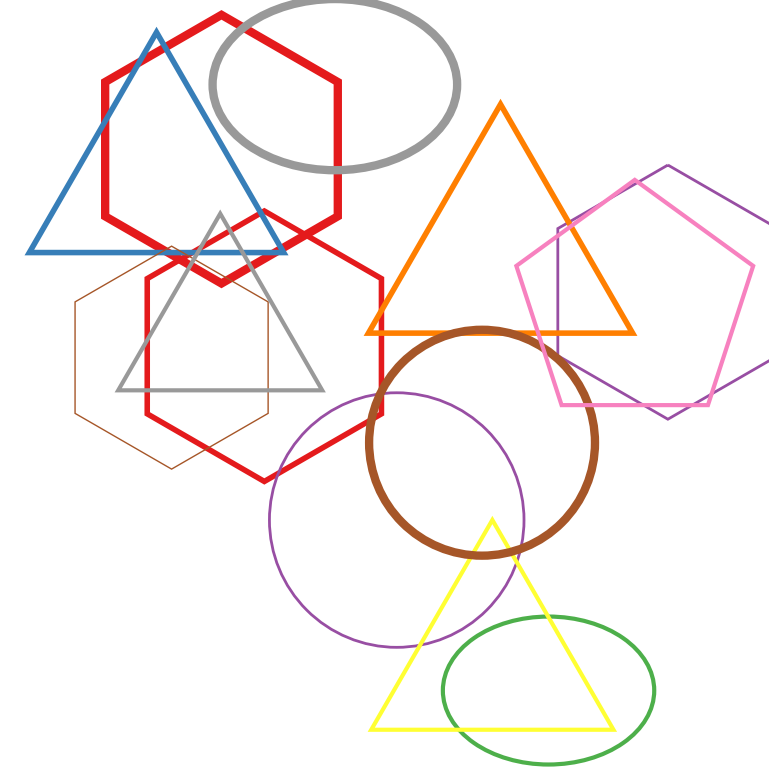[{"shape": "hexagon", "thickness": 2, "radius": 0.88, "center": [0.343, 0.55]}, {"shape": "hexagon", "thickness": 3, "radius": 0.87, "center": [0.288, 0.806]}, {"shape": "triangle", "thickness": 2, "radius": 0.95, "center": [0.203, 0.767]}, {"shape": "oval", "thickness": 1.5, "radius": 0.69, "center": [0.712, 0.103]}, {"shape": "hexagon", "thickness": 1, "radius": 0.83, "center": [0.867, 0.621]}, {"shape": "circle", "thickness": 1, "radius": 0.83, "center": [0.515, 0.325]}, {"shape": "triangle", "thickness": 2, "radius": 0.99, "center": [0.65, 0.666]}, {"shape": "triangle", "thickness": 1.5, "radius": 0.91, "center": [0.639, 0.143]}, {"shape": "hexagon", "thickness": 0.5, "radius": 0.72, "center": [0.223, 0.536]}, {"shape": "circle", "thickness": 3, "radius": 0.73, "center": [0.626, 0.425]}, {"shape": "pentagon", "thickness": 1.5, "radius": 0.81, "center": [0.824, 0.605]}, {"shape": "oval", "thickness": 3, "radius": 0.79, "center": [0.435, 0.89]}, {"shape": "triangle", "thickness": 1.5, "radius": 0.76, "center": [0.286, 0.57]}]